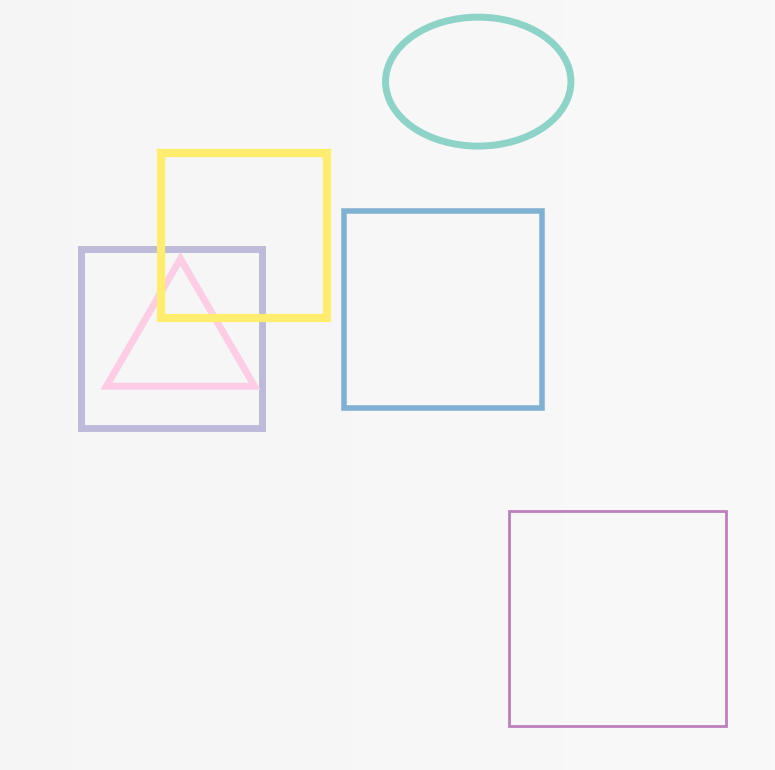[{"shape": "oval", "thickness": 2.5, "radius": 0.6, "center": [0.617, 0.894]}, {"shape": "square", "thickness": 2.5, "radius": 0.58, "center": [0.222, 0.56]}, {"shape": "square", "thickness": 2, "radius": 0.64, "center": [0.572, 0.598]}, {"shape": "triangle", "thickness": 2.5, "radius": 0.55, "center": [0.233, 0.554]}, {"shape": "square", "thickness": 1, "radius": 0.7, "center": [0.797, 0.197]}, {"shape": "square", "thickness": 3, "radius": 0.53, "center": [0.315, 0.694]}]